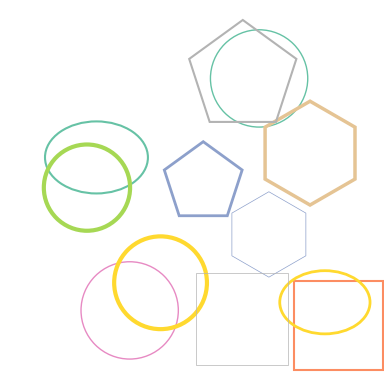[{"shape": "circle", "thickness": 1, "radius": 0.63, "center": [0.673, 0.796]}, {"shape": "oval", "thickness": 1.5, "radius": 0.67, "center": [0.251, 0.591]}, {"shape": "square", "thickness": 1.5, "radius": 0.58, "center": [0.879, 0.154]}, {"shape": "hexagon", "thickness": 0.5, "radius": 0.55, "center": [0.698, 0.391]}, {"shape": "pentagon", "thickness": 2, "radius": 0.53, "center": [0.528, 0.526]}, {"shape": "circle", "thickness": 1, "radius": 0.63, "center": [0.337, 0.194]}, {"shape": "circle", "thickness": 3, "radius": 0.56, "center": [0.226, 0.513]}, {"shape": "oval", "thickness": 2, "radius": 0.59, "center": [0.844, 0.215]}, {"shape": "circle", "thickness": 3, "radius": 0.6, "center": [0.417, 0.266]}, {"shape": "hexagon", "thickness": 2.5, "radius": 0.67, "center": [0.805, 0.602]}, {"shape": "pentagon", "thickness": 1.5, "radius": 0.73, "center": [0.631, 0.802]}, {"shape": "square", "thickness": 0.5, "radius": 0.6, "center": [0.628, 0.172]}]